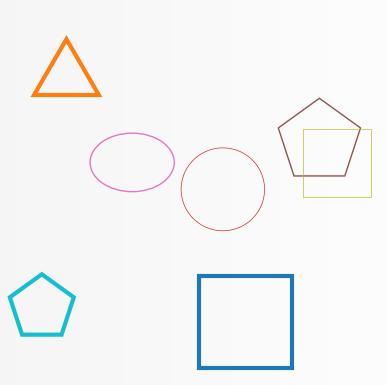[{"shape": "square", "thickness": 3, "radius": 0.6, "center": [0.634, 0.164]}, {"shape": "triangle", "thickness": 3, "radius": 0.48, "center": [0.171, 0.802]}, {"shape": "circle", "thickness": 0.5, "radius": 0.54, "center": [0.575, 0.508]}, {"shape": "pentagon", "thickness": 1, "radius": 0.56, "center": [0.824, 0.633]}, {"shape": "oval", "thickness": 1, "radius": 0.54, "center": [0.341, 0.578]}, {"shape": "square", "thickness": 0.5, "radius": 0.44, "center": [0.87, 0.576]}, {"shape": "pentagon", "thickness": 3, "radius": 0.43, "center": [0.108, 0.201]}]